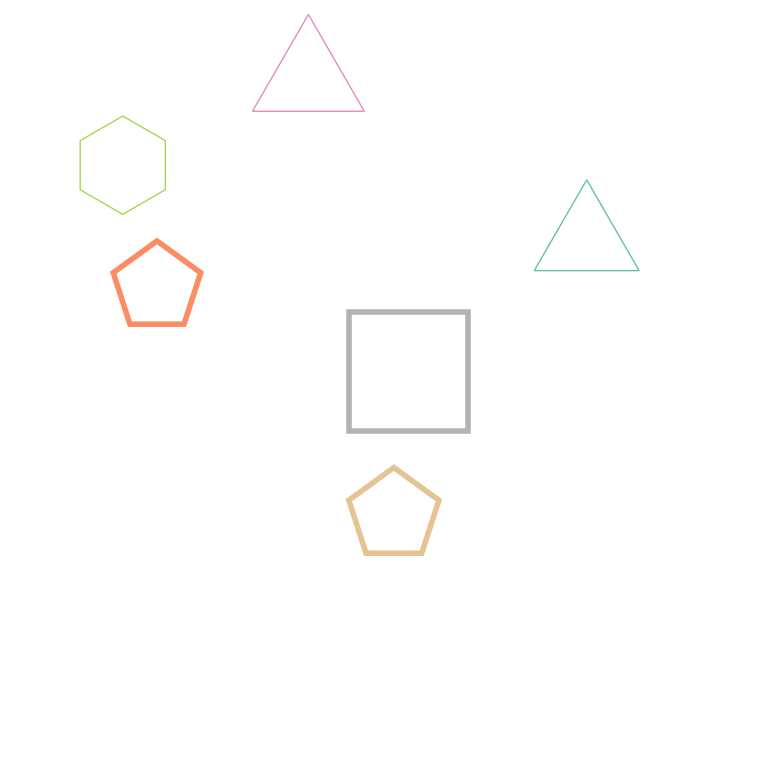[{"shape": "triangle", "thickness": 0.5, "radius": 0.39, "center": [0.762, 0.688]}, {"shape": "pentagon", "thickness": 2, "radius": 0.3, "center": [0.204, 0.627]}, {"shape": "triangle", "thickness": 0.5, "radius": 0.42, "center": [0.4, 0.897]}, {"shape": "hexagon", "thickness": 0.5, "radius": 0.32, "center": [0.159, 0.785]}, {"shape": "pentagon", "thickness": 2, "radius": 0.31, "center": [0.512, 0.331]}, {"shape": "square", "thickness": 2, "radius": 0.39, "center": [0.53, 0.518]}]